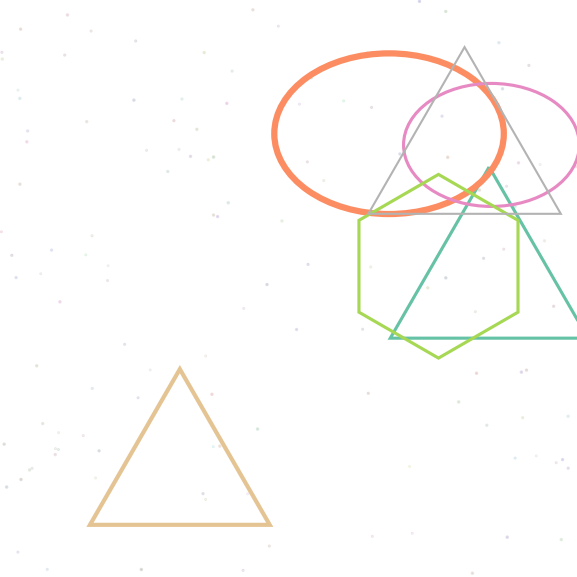[{"shape": "triangle", "thickness": 1.5, "radius": 0.99, "center": [0.847, 0.512]}, {"shape": "oval", "thickness": 3, "radius": 0.99, "center": [0.674, 0.768]}, {"shape": "oval", "thickness": 1.5, "radius": 0.76, "center": [0.851, 0.748]}, {"shape": "hexagon", "thickness": 1.5, "radius": 0.8, "center": [0.759, 0.538]}, {"shape": "triangle", "thickness": 2, "radius": 0.9, "center": [0.311, 0.18]}, {"shape": "triangle", "thickness": 1, "radius": 0.96, "center": [0.804, 0.725]}]